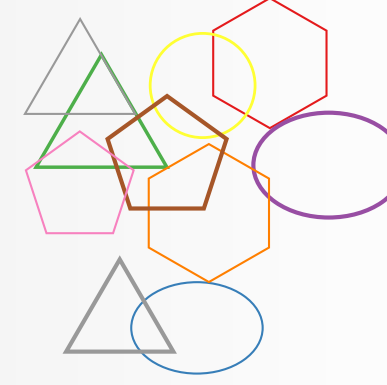[{"shape": "hexagon", "thickness": 1.5, "radius": 0.84, "center": [0.696, 0.836]}, {"shape": "oval", "thickness": 1.5, "radius": 0.85, "center": [0.508, 0.148]}, {"shape": "triangle", "thickness": 2.5, "radius": 0.97, "center": [0.262, 0.663]}, {"shape": "oval", "thickness": 3, "radius": 0.97, "center": [0.848, 0.571]}, {"shape": "hexagon", "thickness": 1.5, "radius": 0.9, "center": [0.539, 0.447]}, {"shape": "circle", "thickness": 2, "radius": 0.68, "center": [0.523, 0.778]}, {"shape": "pentagon", "thickness": 3, "radius": 0.81, "center": [0.431, 0.589]}, {"shape": "pentagon", "thickness": 1.5, "radius": 0.73, "center": [0.206, 0.513]}, {"shape": "triangle", "thickness": 1.5, "radius": 0.82, "center": [0.207, 0.786]}, {"shape": "triangle", "thickness": 3, "radius": 0.8, "center": [0.309, 0.167]}]